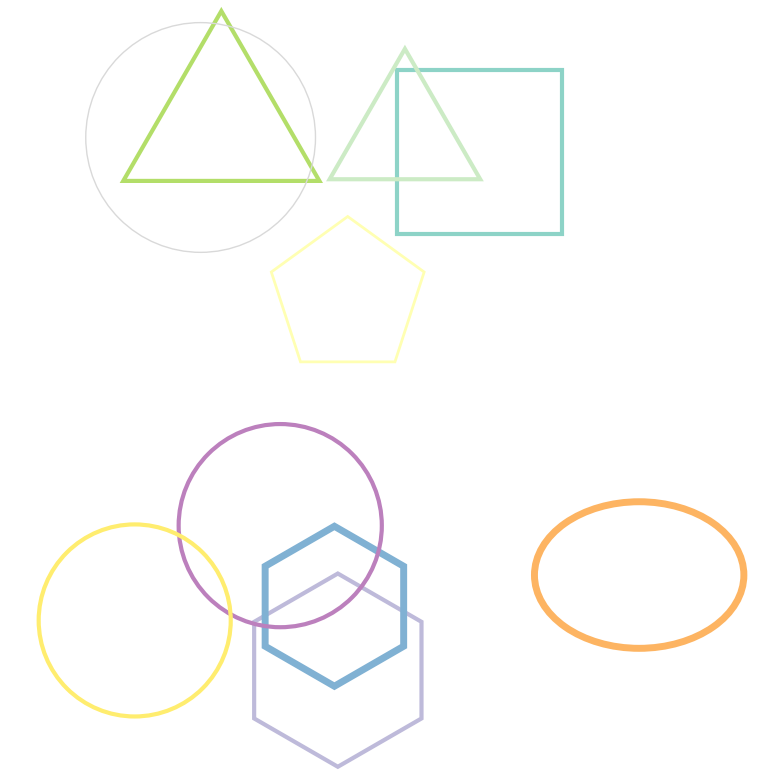[{"shape": "square", "thickness": 1.5, "radius": 0.53, "center": [0.623, 0.803]}, {"shape": "pentagon", "thickness": 1, "radius": 0.52, "center": [0.452, 0.614]}, {"shape": "hexagon", "thickness": 1.5, "radius": 0.63, "center": [0.439, 0.13]}, {"shape": "hexagon", "thickness": 2.5, "radius": 0.52, "center": [0.434, 0.213]}, {"shape": "oval", "thickness": 2.5, "radius": 0.68, "center": [0.83, 0.253]}, {"shape": "triangle", "thickness": 1.5, "radius": 0.74, "center": [0.287, 0.839]}, {"shape": "circle", "thickness": 0.5, "radius": 0.75, "center": [0.261, 0.821]}, {"shape": "circle", "thickness": 1.5, "radius": 0.66, "center": [0.364, 0.317]}, {"shape": "triangle", "thickness": 1.5, "radius": 0.56, "center": [0.526, 0.824]}, {"shape": "circle", "thickness": 1.5, "radius": 0.62, "center": [0.175, 0.194]}]